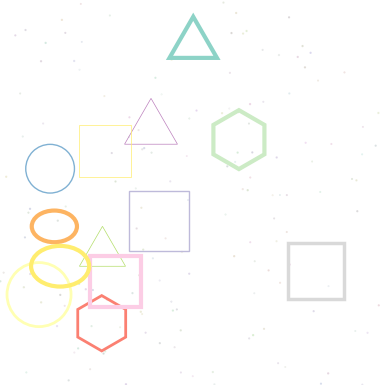[{"shape": "triangle", "thickness": 3, "radius": 0.36, "center": [0.502, 0.885]}, {"shape": "circle", "thickness": 2, "radius": 0.42, "center": [0.101, 0.235]}, {"shape": "square", "thickness": 1, "radius": 0.39, "center": [0.413, 0.426]}, {"shape": "hexagon", "thickness": 2, "radius": 0.36, "center": [0.264, 0.16]}, {"shape": "circle", "thickness": 1, "radius": 0.32, "center": [0.13, 0.562]}, {"shape": "oval", "thickness": 3, "radius": 0.29, "center": [0.141, 0.412]}, {"shape": "triangle", "thickness": 0.5, "radius": 0.35, "center": [0.266, 0.343]}, {"shape": "square", "thickness": 3, "radius": 0.33, "center": [0.3, 0.269]}, {"shape": "square", "thickness": 2.5, "radius": 0.37, "center": [0.821, 0.297]}, {"shape": "triangle", "thickness": 0.5, "radius": 0.4, "center": [0.392, 0.665]}, {"shape": "hexagon", "thickness": 3, "radius": 0.38, "center": [0.621, 0.637]}, {"shape": "oval", "thickness": 3, "radius": 0.38, "center": [0.156, 0.309]}, {"shape": "square", "thickness": 0.5, "radius": 0.34, "center": [0.273, 0.609]}]